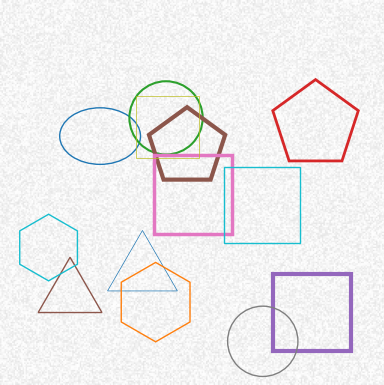[{"shape": "triangle", "thickness": 0.5, "radius": 0.52, "center": [0.37, 0.297]}, {"shape": "oval", "thickness": 1, "radius": 0.52, "center": [0.26, 0.647]}, {"shape": "hexagon", "thickness": 1, "radius": 0.52, "center": [0.404, 0.215]}, {"shape": "circle", "thickness": 1.5, "radius": 0.48, "center": [0.431, 0.694]}, {"shape": "pentagon", "thickness": 2, "radius": 0.58, "center": [0.82, 0.677]}, {"shape": "square", "thickness": 3, "radius": 0.5, "center": [0.81, 0.188]}, {"shape": "triangle", "thickness": 1, "radius": 0.48, "center": [0.182, 0.236]}, {"shape": "pentagon", "thickness": 3, "radius": 0.52, "center": [0.486, 0.618]}, {"shape": "square", "thickness": 2.5, "radius": 0.51, "center": [0.501, 0.494]}, {"shape": "circle", "thickness": 1, "radius": 0.46, "center": [0.683, 0.113]}, {"shape": "square", "thickness": 0.5, "radius": 0.41, "center": [0.436, 0.67]}, {"shape": "square", "thickness": 1, "radius": 0.5, "center": [0.681, 0.467]}, {"shape": "hexagon", "thickness": 1, "radius": 0.43, "center": [0.126, 0.357]}]